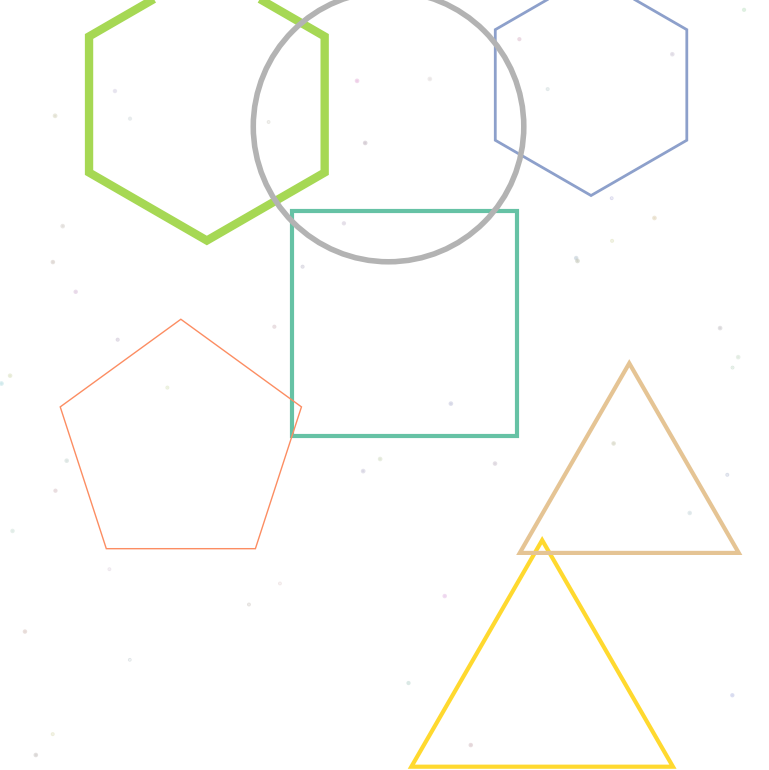[{"shape": "square", "thickness": 1.5, "radius": 0.73, "center": [0.526, 0.58]}, {"shape": "pentagon", "thickness": 0.5, "radius": 0.82, "center": [0.235, 0.421]}, {"shape": "hexagon", "thickness": 1, "radius": 0.72, "center": [0.768, 0.89]}, {"shape": "hexagon", "thickness": 3, "radius": 0.88, "center": [0.269, 0.864]}, {"shape": "triangle", "thickness": 1.5, "radius": 0.98, "center": [0.704, 0.102]}, {"shape": "triangle", "thickness": 1.5, "radius": 0.82, "center": [0.817, 0.364]}, {"shape": "circle", "thickness": 2, "radius": 0.88, "center": [0.505, 0.836]}]